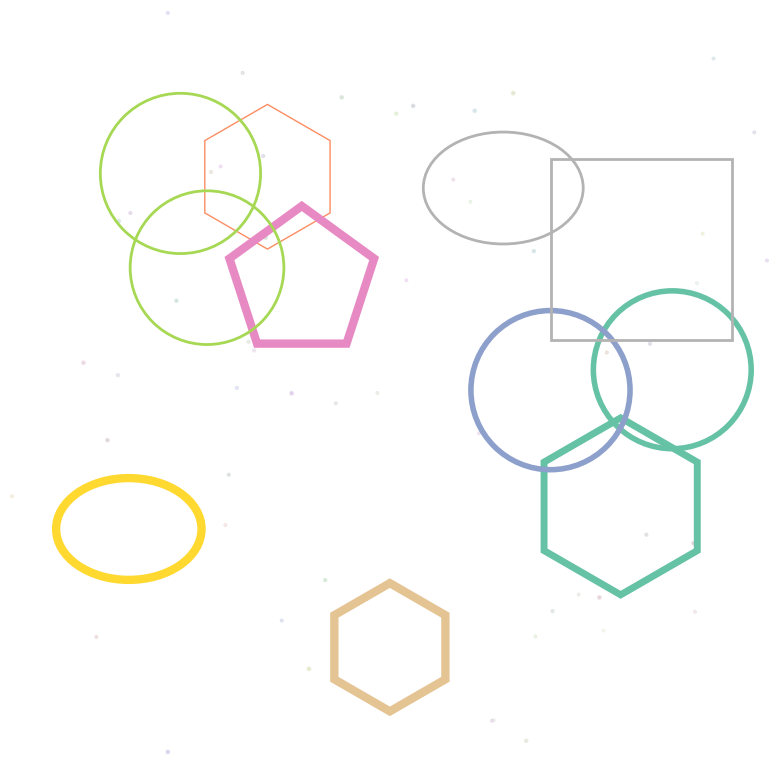[{"shape": "hexagon", "thickness": 2.5, "radius": 0.57, "center": [0.806, 0.342]}, {"shape": "circle", "thickness": 2, "radius": 0.51, "center": [0.873, 0.52]}, {"shape": "hexagon", "thickness": 0.5, "radius": 0.47, "center": [0.347, 0.77]}, {"shape": "circle", "thickness": 2, "radius": 0.52, "center": [0.715, 0.493]}, {"shape": "pentagon", "thickness": 3, "radius": 0.49, "center": [0.392, 0.634]}, {"shape": "circle", "thickness": 1, "radius": 0.52, "center": [0.234, 0.775]}, {"shape": "circle", "thickness": 1, "radius": 0.5, "center": [0.269, 0.652]}, {"shape": "oval", "thickness": 3, "radius": 0.47, "center": [0.167, 0.313]}, {"shape": "hexagon", "thickness": 3, "radius": 0.42, "center": [0.506, 0.159]}, {"shape": "square", "thickness": 1, "radius": 0.59, "center": [0.833, 0.676]}, {"shape": "oval", "thickness": 1, "radius": 0.52, "center": [0.654, 0.756]}]